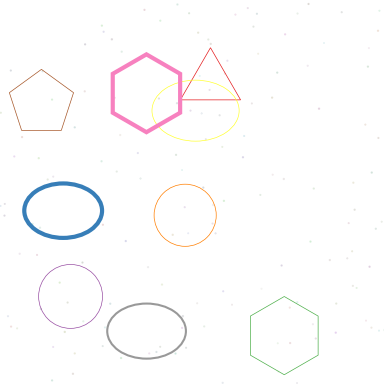[{"shape": "triangle", "thickness": 0.5, "radius": 0.45, "center": [0.547, 0.786]}, {"shape": "oval", "thickness": 3, "radius": 0.51, "center": [0.164, 0.453]}, {"shape": "hexagon", "thickness": 0.5, "radius": 0.51, "center": [0.738, 0.128]}, {"shape": "circle", "thickness": 0.5, "radius": 0.42, "center": [0.183, 0.23]}, {"shape": "circle", "thickness": 0.5, "radius": 0.4, "center": [0.481, 0.441]}, {"shape": "oval", "thickness": 0.5, "radius": 0.57, "center": [0.508, 0.713]}, {"shape": "pentagon", "thickness": 0.5, "radius": 0.44, "center": [0.108, 0.732]}, {"shape": "hexagon", "thickness": 3, "radius": 0.51, "center": [0.38, 0.758]}, {"shape": "oval", "thickness": 1.5, "radius": 0.51, "center": [0.381, 0.14]}]